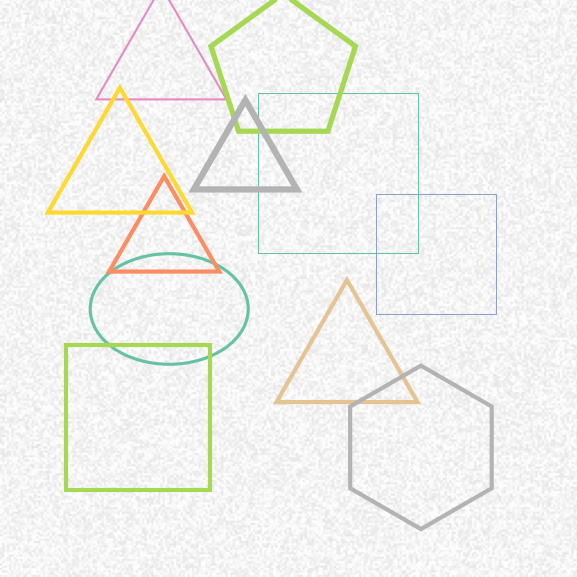[{"shape": "square", "thickness": 0.5, "radius": 0.69, "center": [0.585, 0.7]}, {"shape": "oval", "thickness": 1.5, "radius": 0.68, "center": [0.293, 0.464]}, {"shape": "triangle", "thickness": 2, "radius": 0.55, "center": [0.284, 0.584]}, {"shape": "square", "thickness": 0.5, "radius": 0.52, "center": [0.755, 0.559]}, {"shape": "triangle", "thickness": 1, "radius": 0.65, "center": [0.279, 0.892]}, {"shape": "pentagon", "thickness": 2.5, "radius": 0.66, "center": [0.49, 0.878]}, {"shape": "square", "thickness": 2, "radius": 0.63, "center": [0.239, 0.276]}, {"shape": "triangle", "thickness": 2, "radius": 0.72, "center": [0.208, 0.703]}, {"shape": "triangle", "thickness": 2, "radius": 0.71, "center": [0.601, 0.373]}, {"shape": "hexagon", "thickness": 2, "radius": 0.71, "center": [0.729, 0.224]}, {"shape": "triangle", "thickness": 3, "radius": 0.52, "center": [0.425, 0.723]}]